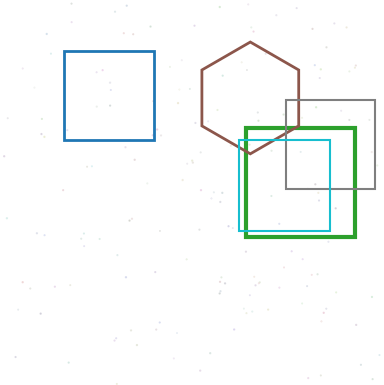[{"shape": "square", "thickness": 2, "radius": 0.58, "center": [0.283, 0.753]}, {"shape": "square", "thickness": 3, "radius": 0.71, "center": [0.782, 0.525]}, {"shape": "hexagon", "thickness": 2, "radius": 0.73, "center": [0.65, 0.746]}, {"shape": "square", "thickness": 1.5, "radius": 0.58, "center": [0.858, 0.625]}, {"shape": "square", "thickness": 1.5, "radius": 0.59, "center": [0.74, 0.519]}]